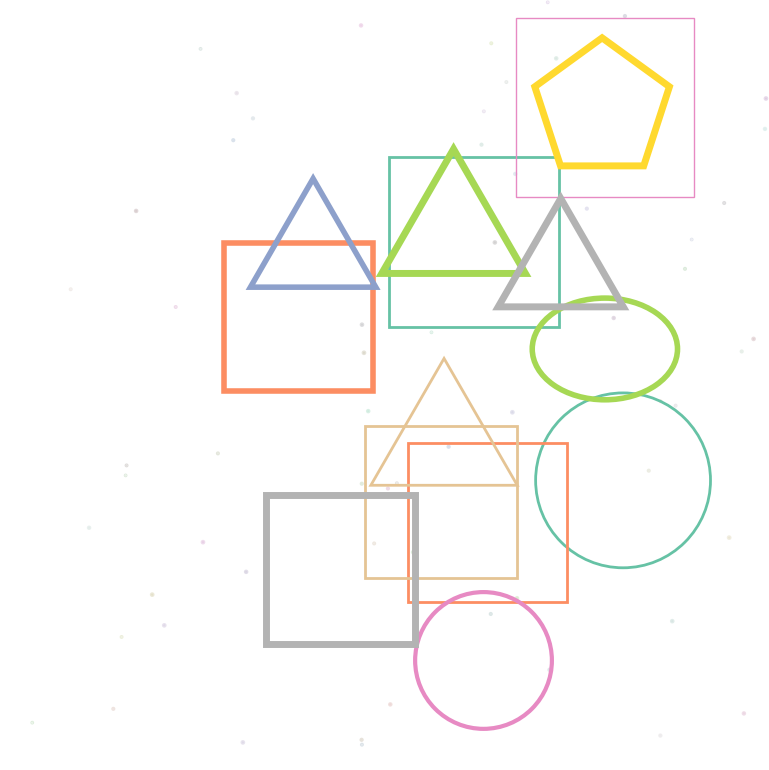[{"shape": "square", "thickness": 1, "radius": 0.55, "center": [0.615, 0.686]}, {"shape": "circle", "thickness": 1, "radius": 0.57, "center": [0.809, 0.376]}, {"shape": "square", "thickness": 1, "radius": 0.52, "center": [0.633, 0.322]}, {"shape": "square", "thickness": 2, "radius": 0.48, "center": [0.388, 0.588]}, {"shape": "triangle", "thickness": 2, "radius": 0.47, "center": [0.407, 0.674]}, {"shape": "circle", "thickness": 1.5, "radius": 0.44, "center": [0.628, 0.142]}, {"shape": "square", "thickness": 0.5, "radius": 0.58, "center": [0.786, 0.861]}, {"shape": "triangle", "thickness": 2.5, "radius": 0.54, "center": [0.589, 0.699]}, {"shape": "oval", "thickness": 2, "radius": 0.47, "center": [0.786, 0.547]}, {"shape": "pentagon", "thickness": 2.5, "radius": 0.46, "center": [0.782, 0.859]}, {"shape": "square", "thickness": 1, "radius": 0.49, "center": [0.573, 0.348]}, {"shape": "triangle", "thickness": 1, "radius": 0.55, "center": [0.577, 0.425]}, {"shape": "triangle", "thickness": 2.5, "radius": 0.47, "center": [0.728, 0.648]}, {"shape": "square", "thickness": 2.5, "radius": 0.48, "center": [0.442, 0.26]}]